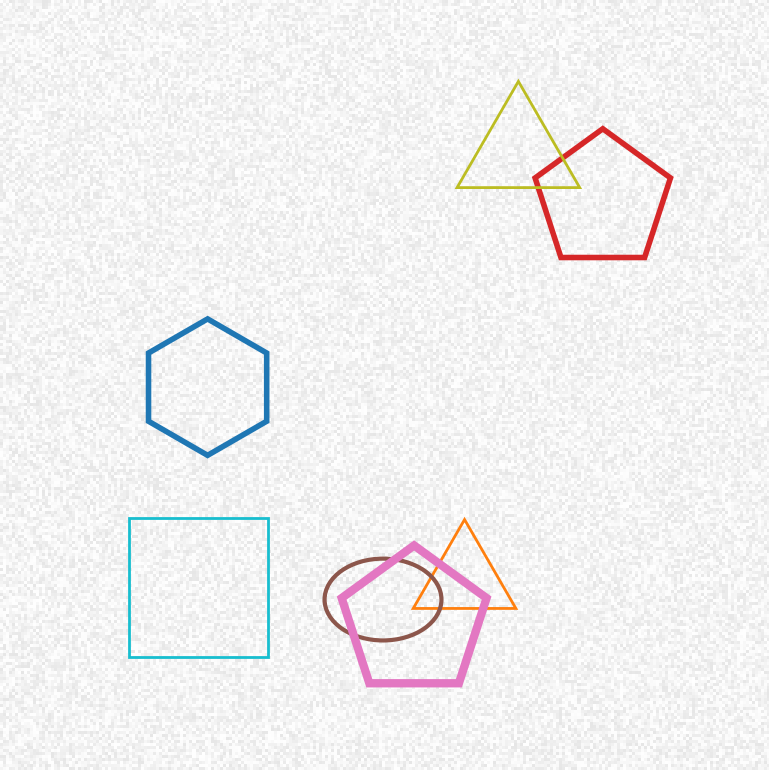[{"shape": "hexagon", "thickness": 2, "radius": 0.44, "center": [0.27, 0.497]}, {"shape": "triangle", "thickness": 1, "radius": 0.38, "center": [0.603, 0.248]}, {"shape": "pentagon", "thickness": 2, "radius": 0.46, "center": [0.783, 0.74]}, {"shape": "oval", "thickness": 1.5, "radius": 0.38, "center": [0.497, 0.221]}, {"shape": "pentagon", "thickness": 3, "radius": 0.49, "center": [0.538, 0.193]}, {"shape": "triangle", "thickness": 1, "radius": 0.46, "center": [0.673, 0.802]}, {"shape": "square", "thickness": 1, "radius": 0.45, "center": [0.257, 0.237]}]